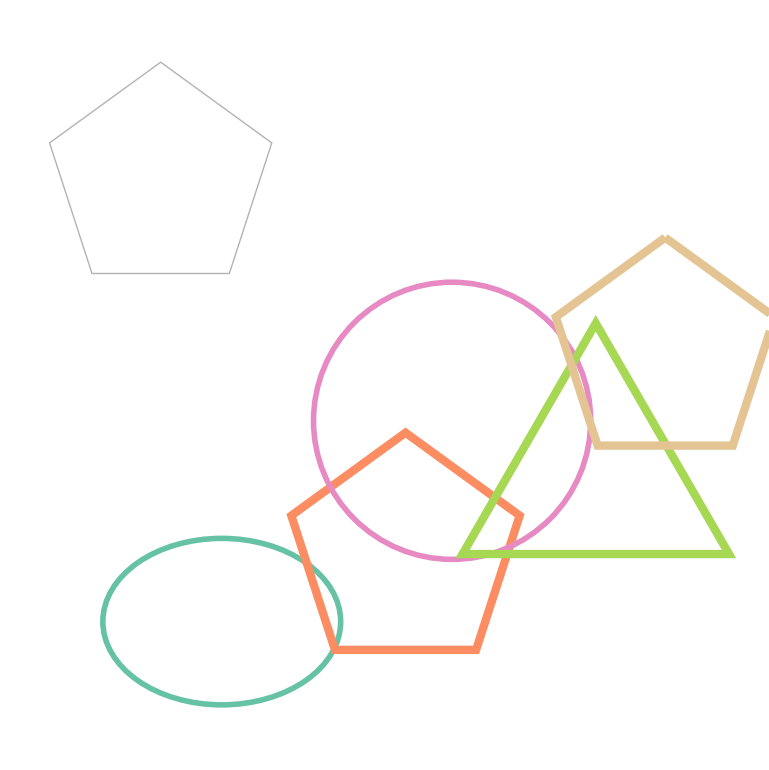[{"shape": "oval", "thickness": 2, "radius": 0.77, "center": [0.288, 0.193]}, {"shape": "pentagon", "thickness": 3, "radius": 0.78, "center": [0.527, 0.282]}, {"shape": "circle", "thickness": 2, "radius": 0.9, "center": [0.587, 0.454]}, {"shape": "triangle", "thickness": 3, "radius": 1.0, "center": [0.774, 0.38]}, {"shape": "pentagon", "thickness": 3, "radius": 0.75, "center": [0.864, 0.542]}, {"shape": "pentagon", "thickness": 0.5, "radius": 0.76, "center": [0.209, 0.768]}]